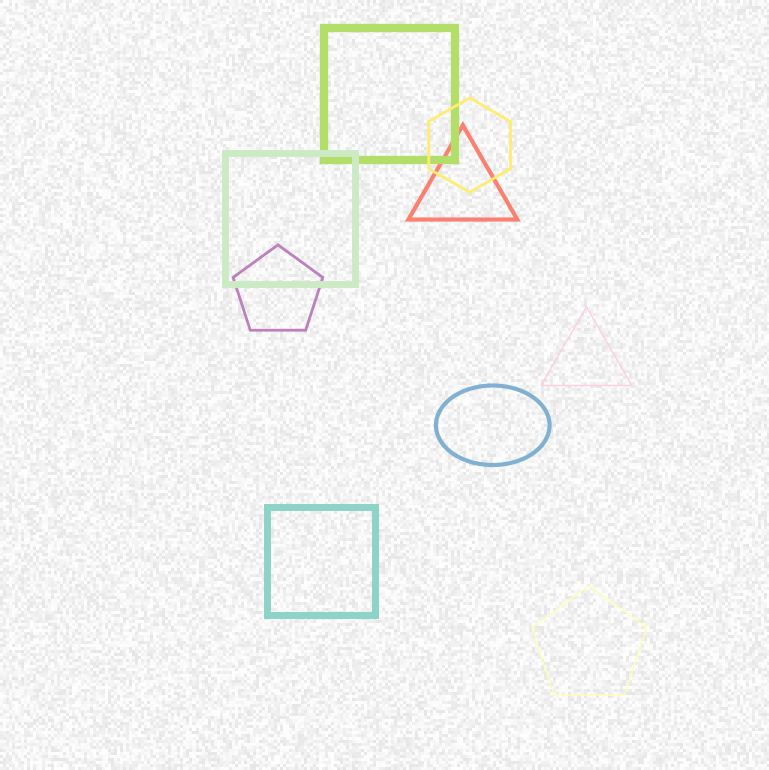[{"shape": "square", "thickness": 2.5, "radius": 0.35, "center": [0.417, 0.271]}, {"shape": "pentagon", "thickness": 0.5, "radius": 0.39, "center": [0.765, 0.161]}, {"shape": "triangle", "thickness": 1.5, "radius": 0.41, "center": [0.601, 0.756]}, {"shape": "oval", "thickness": 1.5, "radius": 0.37, "center": [0.64, 0.448]}, {"shape": "square", "thickness": 3, "radius": 0.43, "center": [0.506, 0.878]}, {"shape": "triangle", "thickness": 0.5, "radius": 0.34, "center": [0.762, 0.533]}, {"shape": "pentagon", "thickness": 1, "radius": 0.31, "center": [0.361, 0.621]}, {"shape": "square", "thickness": 2.5, "radius": 0.42, "center": [0.377, 0.716]}, {"shape": "hexagon", "thickness": 1, "radius": 0.31, "center": [0.61, 0.811]}]